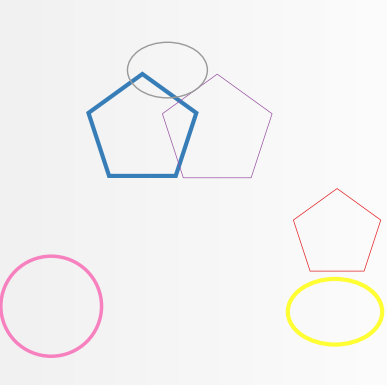[{"shape": "pentagon", "thickness": 0.5, "radius": 0.59, "center": [0.87, 0.392]}, {"shape": "pentagon", "thickness": 3, "radius": 0.73, "center": [0.367, 0.661]}, {"shape": "pentagon", "thickness": 0.5, "radius": 0.74, "center": [0.561, 0.659]}, {"shape": "oval", "thickness": 3, "radius": 0.61, "center": [0.865, 0.19]}, {"shape": "circle", "thickness": 2.5, "radius": 0.65, "center": [0.132, 0.205]}, {"shape": "oval", "thickness": 1, "radius": 0.52, "center": [0.432, 0.818]}]